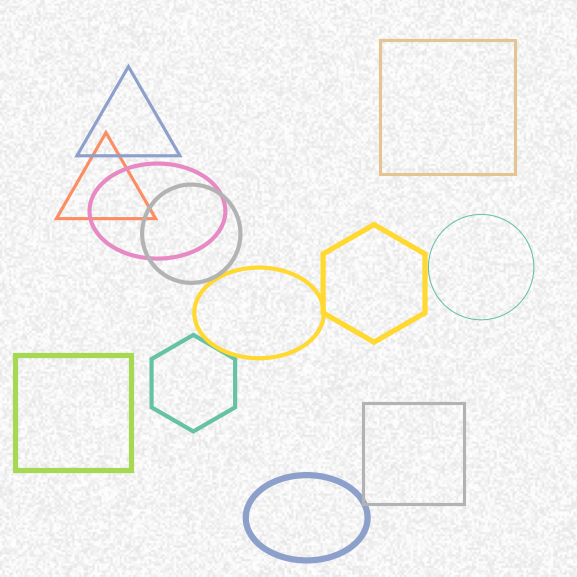[{"shape": "circle", "thickness": 0.5, "radius": 0.46, "center": [0.833, 0.537]}, {"shape": "hexagon", "thickness": 2, "radius": 0.42, "center": [0.335, 0.336]}, {"shape": "triangle", "thickness": 1.5, "radius": 0.5, "center": [0.184, 0.67]}, {"shape": "oval", "thickness": 3, "radius": 0.53, "center": [0.531, 0.103]}, {"shape": "triangle", "thickness": 1.5, "radius": 0.52, "center": [0.222, 0.781]}, {"shape": "oval", "thickness": 2, "radius": 0.59, "center": [0.273, 0.634]}, {"shape": "square", "thickness": 2.5, "radius": 0.5, "center": [0.126, 0.285]}, {"shape": "hexagon", "thickness": 2.5, "radius": 0.51, "center": [0.648, 0.508]}, {"shape": "oval", "thickness": 2, "radius": 0.56, "center": [0.449, 0.457]}, {"shape": "square", "thickness": 1.5, "radius": 0.58, "center": [0.775, 0.814]}, {"shape": "circle", "thickness": 2, "radius": 0.43, "center": [0.331, 0.594]}, {"shape": "square", "thickness": 1.5, "radius": 0.44, "center": [0.716, 0.213]}]